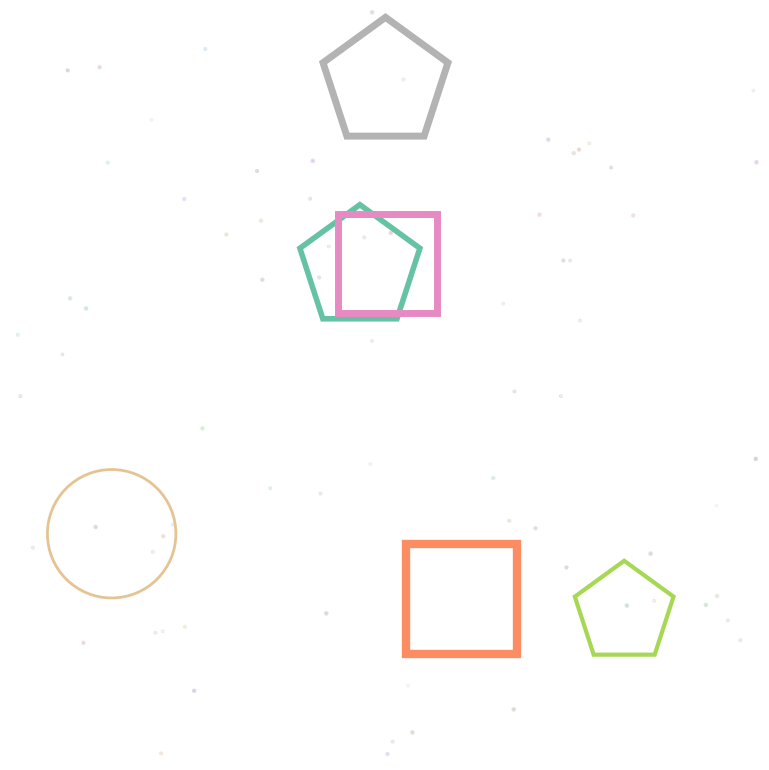[{"shape": "pentagon", "thickness": 2, "radius": 0.41, "center": [0.467, 0.652]}, {"shape": "square", "thickness": 3, "radius": 0.36, "center": [0.599, 0.222]}, {"shape": "square", "thickness": 2.5, "radius": 0.32, "center": [0.503, 0.658]}, {"shape": "pentagon", "thickness": 1.5, "radius": 0.34, "center": [0.811, 0.204]}, {"shape": "circle", "thickness": 1, "radius": 0.42, "center": [0.145, 0.307]}, {"shape": "pentagon", "thickness": 2.5, "radius": 0.43, "center": [0.501, 0.892]}]